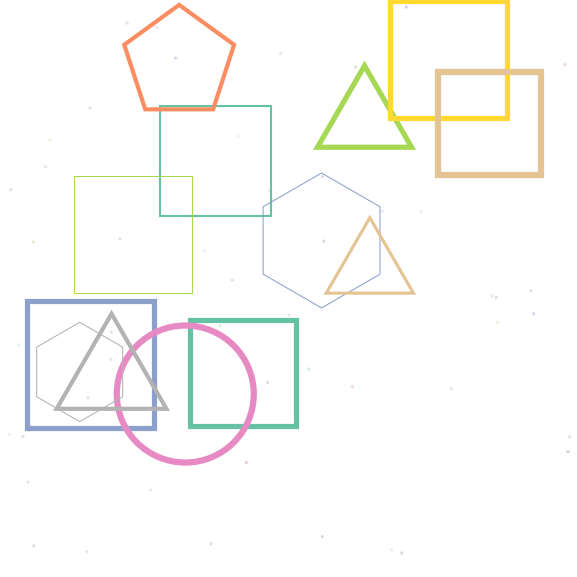[{"shape": "square", "thickness": 1, "radius": 0.48, "center": [0.373, 0.721]}, {"shape": "square", "thickness": 2.5, "radius": 0.46, "center": [0.421, 0.354]}, {"shape": "pentagon", "thickness": 2, "radius": 0.5, "center": [0.31, 0.891]}, {"shape": "hexagon", "thickness": 0.5, "radius": 0.58, "center": [0.557, 0.583]}, {"shape": "square", "thickness": 2.5, "radius": 0.55, "center": [0.157, 0.368]}, {"shape": "circle", "thickness": 3, "radius": 0.59, "center": [0.321, 0.317]}, {"shape": "square", "thickness": 0.5, "radius": 0.51, "center": [0.23, 0.593]}, {"shape": "triangle", "thickness": 2.5, "radius": 0.47, "center": [0.631, 0.791]}, {"shape": "square", "thickness": 2.5, "radius": 0.51, "center": [0.777, 0.897]}, {"shape": "triangle", "thickness": 1.5, "radius": 0.44, "center": [0.64, 0.535]}, {"shape": "square", "thickness": 3, "radius": 0.45, "center": [0.847, 0.786]}, {"shape": "hexagon", "thickness": 0.5, "radius": 0.43, "center": [0.138, 0.355]}, {"shape": "triangle", "thickness": 2, "radius": 0.55, "center": [0.193, 0.346]}]